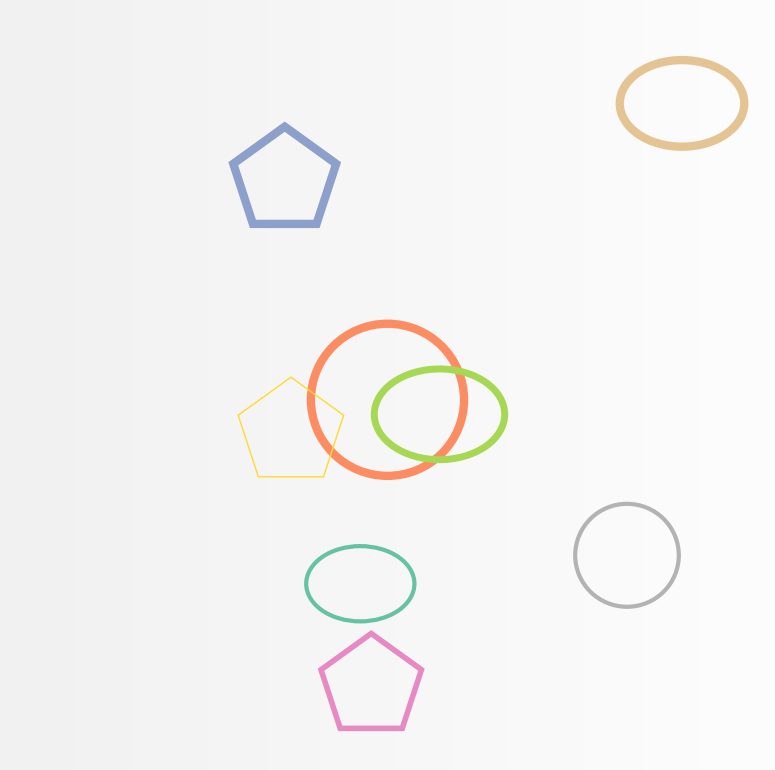[{"shape": "oval", "thickness": 1.5, "radius": 0.35, "center": [0.465, 0.242]}, {"shape": "circle", "thickness": 3, "radius": 0.49, "center": [0.5, 0.481]}, {"shape": "pentagon", "thickness": 3, "radius": 0.35, "center": [0.367, 0.766]}, {"shape": "pentagon", "thickness": 2, "radius": 0.34, "center": [0.479, 0.109]}, {"shape": "oval", "thickness": 2.5, "radius": 0.42, "center": [0.567, 0.462]}, {"shape": "pentagon", "thickness": 0.5, "radius": 0.36, "center": [0.375, 0.439]}, {"shape": "oval", "thickness": 3, "radius": 0.4, "center": [0.88, 0.866]}, {"shape": "circle", "thickness": 1.5, "radius": 0.33, "center": [0.809, 0.279]}]